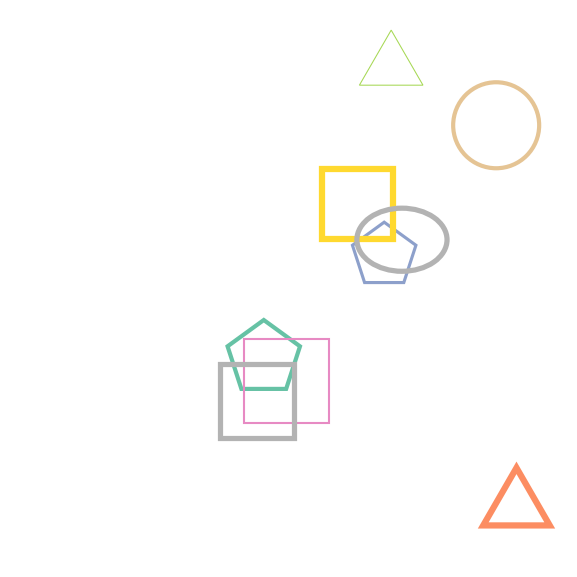[{"shape": "pentagon", "thickness": 2, "radius": 0.33, "center": [0.457, 0.379]}, {"shape": "triangle", "thickness": 3, "radius": 0.33, "center": [0.894, 0.123]}, {"shape": "pentagon", "thickness": 1.5, "radius": 0.29, "center": [0.665, 0.557]}, {"shape": "square", "thickness": 1, "radius": 0.37, "center": [0.496, 0.34]}, {"shape": "triangle", "thickness": 0.5, "radius": 0.32, "center": [0.677, 0.883]}, {"shape": "square", "thickness": 3, "radius": 0.3, "center": [0.619, 0.646]}, {"shape": "circle", "thickness": 2, "radius": 0.37, "center": [0.859, 0.782]}, {"shape": "oval", "thickness": 2.5, "radius": 0.39, "center": [0.696, 0.584]}, {"shape": "square", "thickness": 2.5, "radius": 0.32, "center": [0.445, 0.305]}]